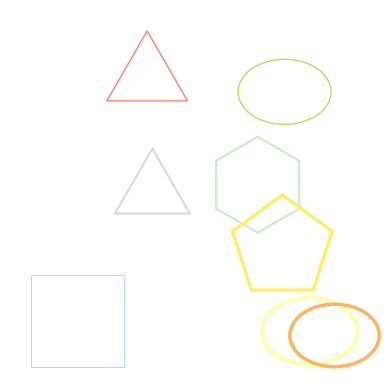[{"shape": "square", "thickness": 0.5, "radius": 0.6, "center": [0.201, 0.166]}, {"shape": "oval", "thickness": 3, "radius": 0.62, "center": [0.804, 0.14]}, {"shape": "triangle", "thickness": 1, "radius": 0.6, "center": [0.382, 0.798]}, {"shape": "oval", "thickness": 2.5, "radius": 0.58, "center": [0.869, 0.129]}, {"shape": "oval", "thickness": 1, "radius": 0.6, "center": [0.739, 0.761]}, {"shape": "triangle", "thickness": 1.5, "radius": 0.56, "center": [0.396, 0.501]}, {"shape": "hexagon", "thickness": 1.5, "radius": 0.62, "center": [0.669, 0.52]}, {"shape": "pentagon", "thickness": 2.5, "radius": 0.68, "center": [0.733, 0.357]}]